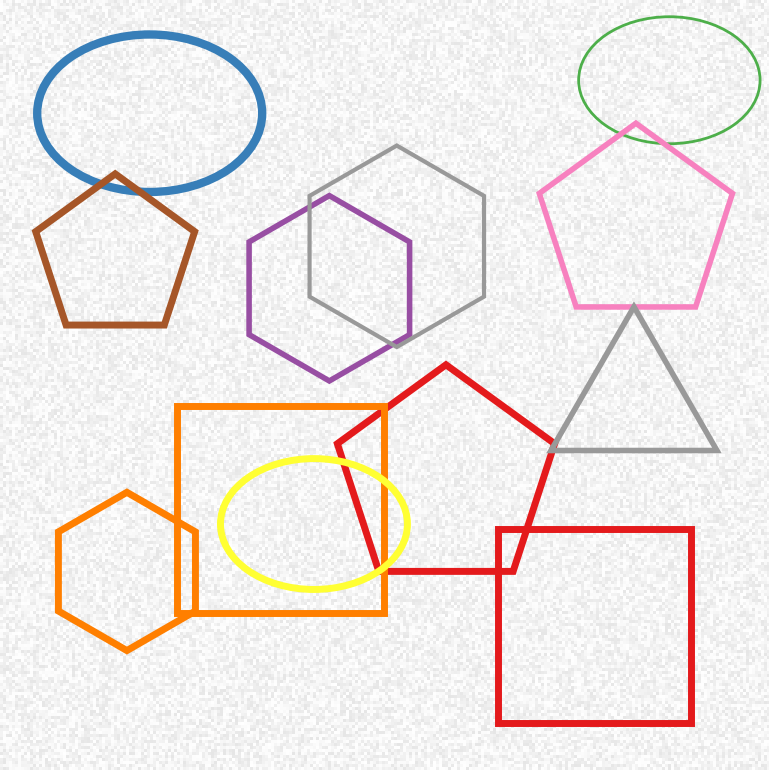[{"shape": "pentagon", "thickness": 2.5, "radius": 0.74, "center": [0.579, 0.378]}, {"shape": "square", "thickness": 2.5, "radius": 0.63, "center": [0.772, 0.187]}, {"shape": "oval", "thickness": 3, "radius": 0.73, "center": [0.194, 0.853]}, {"shape": "oval", "thickness": 1, "radius": 0.59, "center": [0.869, 0.896]}, {"shape": "hexagon", "thickness": 2, "radius": 0.6, "center": [0.428, 0.626]}, {"shape": "square", "thickness": 2.5, "radius": 0.67, "center": [0.365, 0.338]}, {"shape": "hexagon", "thickness": 2.5, "radius": 0.51, "center": [0.165, 0.258]}, {"shape": "oval", "thickness": 2.5, "radius": 0.61, "center": [0.408, 0.319]}, {"shape": "pentagon", "thickness": 2.5, "radius": 0.54, "center": [0.15, 0.666]}, {"shape": "pentagon", "thickness": 2, "radius": 0.66, "center": [0.826, 0.708]}, {"shape": "hexagon", "thickness": 1.5, "radius": 0.65, "center": [0.515, 0.68]}, {"shape": "triangle", "thickness": 2, "radius": 0.62, "center": [0.823, 0.477]}]